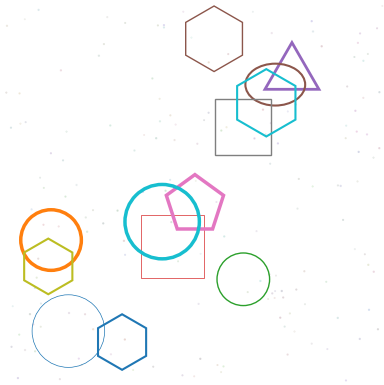[{"shape": "circle", "thickness": 0.5, "radius": 0.47, "center": [0.178, 0.14]}, {"shape": "hexagon", "thickness": 1.5, "radius": 0.36, "center": [0.317, 0.112]}, {"shape": "circle", "thickness": 2.5, "radius": 0.39, "center": [0.133, 0.376]}, {"shape": "circle", "thickness": 1, "radius": 0.34, "center": [0.632, 0.275]}, {"shape": "square", "thickness": 0.5, "radius": 0.41, "center": [0.447, 0.36]}, {"shape": "triangle", "thickness": 2, "radius": 0.4, "center": [0.758, 0.809]}, {"shape": "oval", "thickness": 1.5, "radius": 0.39, "center": [0.715, 0.78]}, {"shape": "hexagon", "thickness": 1, "radius": 0.43, "center": [0.556, 0.899]}, {"shape": "pentagon", "thickness": 2.5, "radius": 0.39, "center": [0.506, 0.468]}, {"shape": "square", "thickness": 1, "radius": 0.37, "center": [0.631, 0.67]}, {"shape": "hexagon", "thickness": 1.5, "radius": 0.36, "center": [0.125, 0.308]}, {"shape": "circle", "thickness": 2.5, "radius": 0.48, "center": [0.421, 0.424]}, {"shape": "hexagon", "thickness": 1.5, "radius": 0.44, "center": [0.692, 0.733]}]